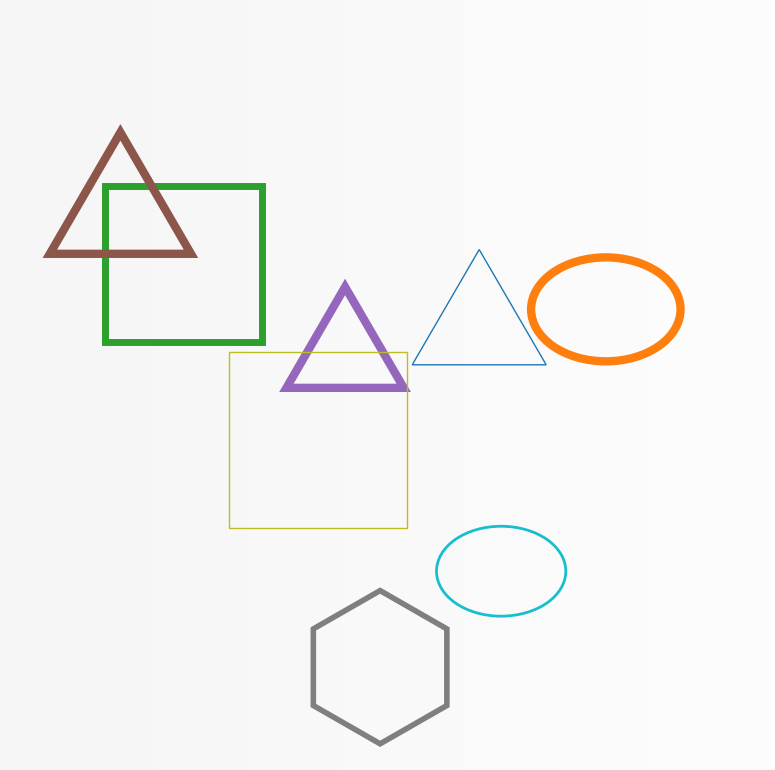[{"shape": "triangle", "thickness": 0.5, "radius": 0.5, "center": [0.618, 0.576]}, {"shape": "oval", "thickness": 3, "radius": 0.48, "center": [0.782, 0.598]}, {"shape": "square", "thickness": 2.5, "radius": 0.51, "center": [0.237, 0.657]}, {"shape": "triangle", "thickness": 3, "radius": 0.44, "center": [0.445, 0.54]}, {"shape": "triangle", "thickness": 3, "radius": 0.53, "center": [0.155, 0.723]}, {"shape": "hexagon", "thickness": 2, "radius": 0.5, "center": [0.49, 0.133]}, {"shape": "square", "thickness": 0.5, "radius": 0.57, "center": [0.41, 0.428]}, {"shape": "oval", "thickness": 1, "radius": 0.42, "center": [0.647, 0.258]}]